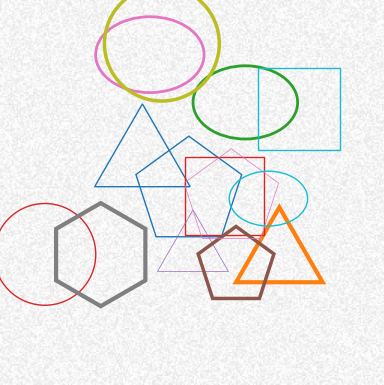[{"shape": "pentagon", "thickness": 1, "radius": 0.72, "center": [0.49, 0.502]}, {"shape": "triangle", "thickness": 1, "radius": 0.72, "center": [0.37, 0.587]}, {"shape": "triangle", "thickness": 3, "radius": 0.65, "center": [0.726, 0.332]}, {"shape": "oval", "thickness": 2, "radius": 0.68, "center": [0.637, 0.734]}, {"shape": "square", "thickness": 1, "radius": 0.51, "center": [0.583, 0.491]}, {"shape": "circle", "thickness": 1, "radius": 0.66, "center": [0.117, 0.339]}, {"shape": "triangle", "thickness": 0.5, "radius": 0.53, "center": [0.501, 0.348]}, {"shape": "pentagon", "thickness": 2.5, "radius": 0.52, "center": [0.613, 0.308]}, {"shape": "pentagon", "thickness": 0.5, "radius": 0.65, "center": [0.601, 0.485]}, {"shape": "oval", "thickness": 2, "radius": 0.7, "center": [0.389, 0.858]}, {"shape": "hexagon", "thickness": 3, "radius": 0.67, "center": [0.262, 0.339]}, {"shape": "circle", "thickness": 2.5, "radius": 0.75, "center": [0.42, 0.887]}, {"shape": "square", "thickness": 1, "radius": 0.53, "center": [0.777, 0.718]}, {"shape": "oval", "thickness": 1, "radius": 0.51, "center": [0.697, 0.484]}]